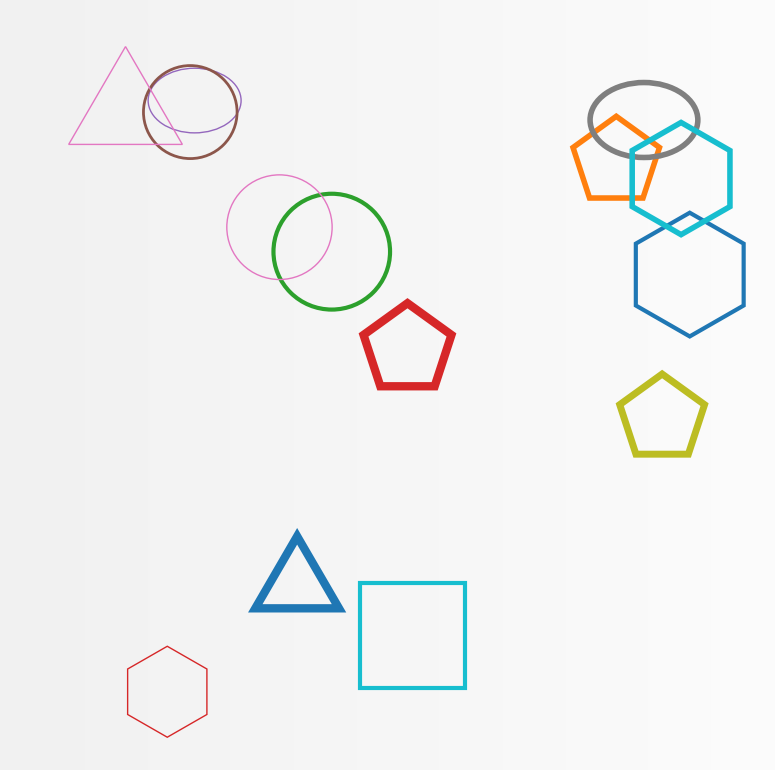[{"shape": "hexagon", "thickness": 1.5, "radius": 0.4, "center": [0.89, 0.643]}, {"shape": "triangle", "thickness": 3, "radius": 0.31, "center": [0.383, 0.241]}, {"shape": "pentagon", "thickness": 2, "radius": 0.29, "center": [0.795, 0.79]}, {"shape": "circle", "thickness": 1.5, "radius": 0.38, "center": [0.428, 0.673]}, {"shape": "pentagon", "thickness": 3, "radius": 0.3, "center": [0.526, 0.547]}, {"shape": "hexagon", "thickness": 0.5, "radius": 0.3, "center": [0.216, 0.102]}, {"shape": "oval", "thickness": 0.5, "radius": 0.3, "center": [0.251, 0.869]}, {"shape": "circle", "thickness": 1, "radius": 0.3, "center": [0.246, 0.854]}, {"shape": "triangle", "thickness": 0.5, "radius": 0.42, "center": [0.162, 0.855]}, {"shape": "circle", "thickness": 0.5, "radius": 0.34, "center": [0.361, 0.705]}, {"shape": "oval", "thickness": 2, "radius": 0.35, "center": [0.831, 0.844]}, {"shape": "pentagon", "thickness": 2.5, "radius": 0.29, "center": [0.854, 0.457]}, {"shape": "square", "thickness": 1.5, "radius": 0.34, "center": [0.532, 0.174]}, {"shape": "hexagon", "thickness": 2, "radius": 0.36, "center": [0.879, 0.768]}]